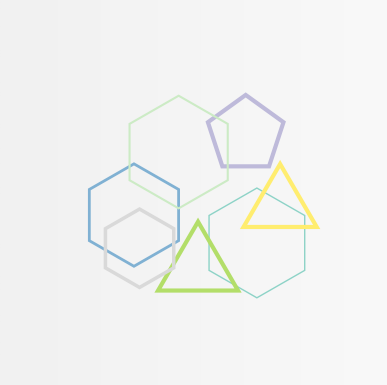[{"shape": "hexagon", "thickness": 1, "radius": 0.71, "center": [0.663, 0.369]}, {"shape": "pentagon", "thickness": 3, "radius": 0.51, "center": [0.634, 0.651]}, {"shape": "hexagon", "thickness": 2, "radius": 0.67, "center": [0.346, 0.441]}, {"shape": "triangle", "thickness": 3, "radius": 0.6, "center": [0.511, 0.305]}, {"shape": "hexagon", "thickness": 2.5, "radius": 0.51, "center": [0.36, 0.355]}, {"shape": "hexagon", "thickness": 1.5, "radius": 0.73, "center": [0.461, 0.605]}, {"shape": "triangle", "thickness": 3, "radius": 0.54, "center": [0.723, 0.465]}]